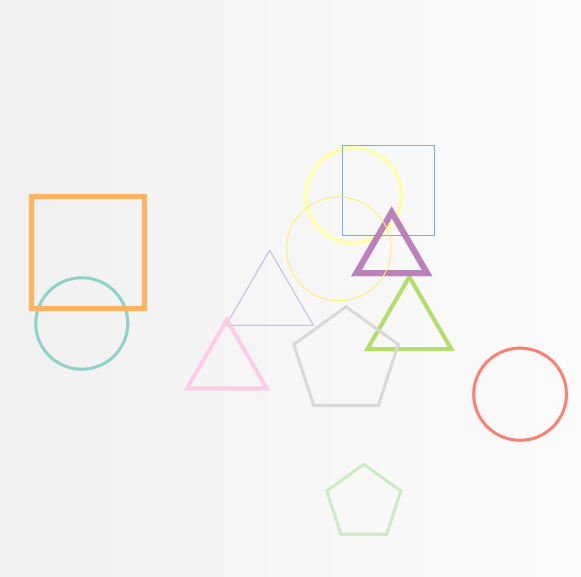[{"shape": "circle", "thickness": 1.5, "radius": 0.4, "center": [0.141, 0.439]}, {"shape": "circle", "thickness": 2, "radius": 0.41, "center": [0.609, 0.661]}, {"shape": "triangle", "thickness": 0.5, "radius": 0.43, "center": [0.464, 0.479]}, {"shape": "circle", "thickness": 1.5, "radius": 0.4, "center": [0.895, 0.317]}, {"shape": "square", "thickness": 0.5, "radius": 0.39, "center": [0.668, 0.67]}, {"shape": "square", "thickness": 2.5, "radius": 0.49, "center": [0.151, 0.562]}, {"shape": "triangle", "thickness": 2, "radius": 0.42, "center": [0.704, 0.436]}, {"shape": "triangle", "thickness": 2, "radius": 0.4, "center": [0.39, 0.366]}, {"shape": "pentagon", "thickness": 1.5, "radius": 0.47, "center": [0.595, 0.373]}, {"shape": "triangle", "thickness": 3, "radius": 0.35, "center": [0.674, 0.561]}, {"shape": "pentagon", "thickness": 1.5, "radius": 0.34, "center": [0.626, 0.128]}, {"shape": "circle", "thickness": 0.5, "radius": 0.45, "center": [0.583, 0.568]}]